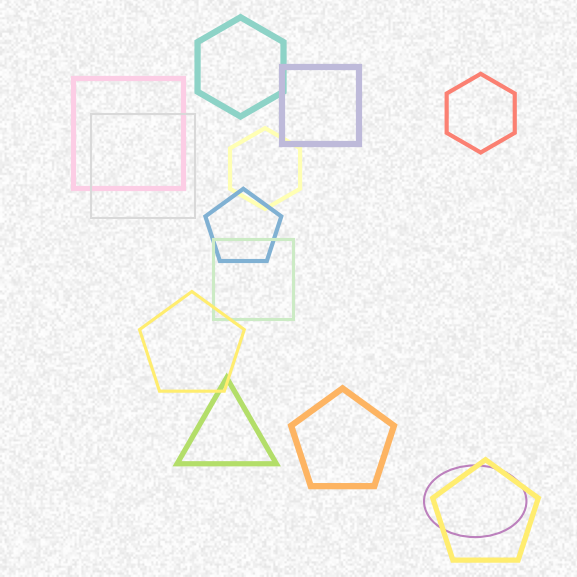[{"shape": "hexagon", "thickness": 3, "radius": 0.43, "center": [0.416, 0.883]}, {"shape": "hexagon", "thickness": 2, "radius": 0.35, "center": [0.459, 0.707]}, {"shape": "square", "thickness": 3, "radius": 0.33, "center": [0.555, 0.817]}, {"shape": "hexagon", "thickness": 2, "radius": 0.34, "center": [0.832, 0.803]}, {"shape": "pentagon", "thickness": 2, "radius": 0.35, "center": [0.421, 0.603]}, {"shape": "pentagon", "thickness": 3, "radius": 0.47, "center": [0.593, 0.233]}, {"shape": "triangle", "thickness": 2.5, "radius": 0.5, "center": [0.393, 0.246]}, {"shape": "square", "thickness": 2.5, "radius": 0.48, "center": [0.221, 0.769]}, {"shape": "square", "thickness": 1, "radius": 0.45, "center": [0.248, 0.711]}, {"shape": "oval", "thickness": 1, "radius": 0.44, "center": [0.823, 0.131]}, {"shape": "square", "thickness": 1.5, "radius": 0.35, "center": [0.438, 0.516]}, {"shape": "pentagon", "thickness": 1.5, "radius": 0.48, "center": [0.332, 0.399]}, {"shape": "pentagon", "thickness": 2.5, "radius": 0.48, "center": [0.841, 0.107]}]